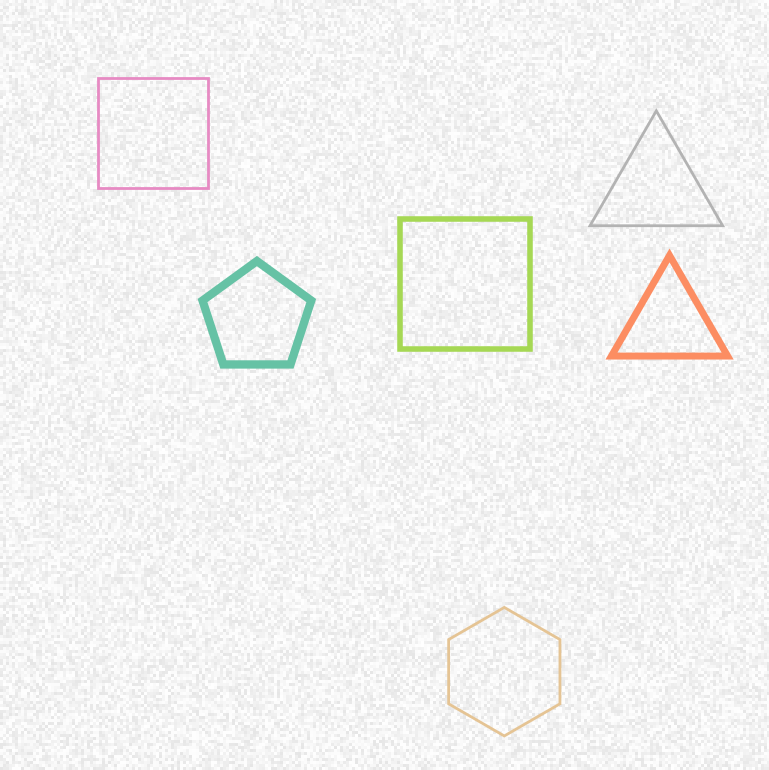[{"shape": "pentagon", "thickness": 3, "radius": 0.37, "center": [0.334, 0.587]}, {"shape": "triangle", "thickness": 2.5, "radius": 0.44, "center": [0.87, 0.581]}, {"shape": "square", "thickness": 1, "radius": 0.36, "center": [0.199, 0.827]}, {"shape": "square", "thickness": 2, "radius": 0.42, "center": [0.604, 0.632]}, {"shape": "hexagon", "thickness": 1, "radius": 0.42, "center": [0.655, 0.128]}, {"shape": "triangle", "thickness": 1, "radius": 0.5, "center": [0.852, 0.757]}]